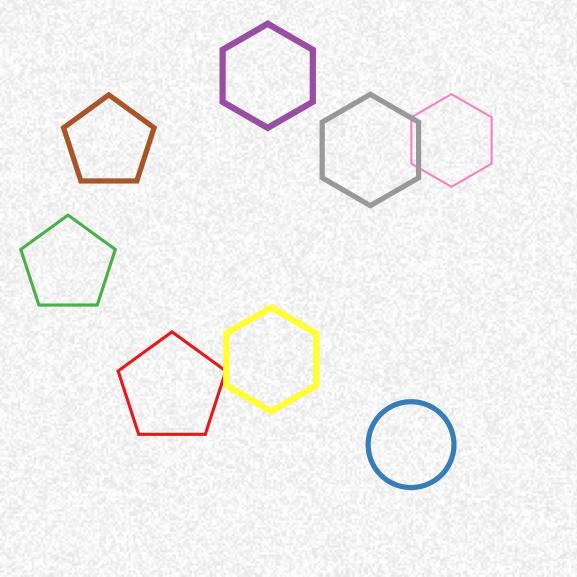[{"shape": "pentagon", "thickness": 1.5, "radius": 0.49, "center": [0.298, 0.326]}, {"shape": "circle", "thickness": 2.5, "radius": 0.37, "center": [0.712, 0.229]}, {"shape": "pentagon", "thickness": 1.5, "radius": 0.43, "center": [0.118, 0.541]}, {"shape": "hexagon", "thickness": 3, "radius": 0.45, "center": [0.464, 0.868]}, {"shape": "hexagon", "thickness": 3, "radius": 0.45, "center": [0.47, 0.377]}, {"shape": "pentagon", "thickness": 2.5, "radius": 0.41, "center": [0.188, 0.752]}, {"shape": "hexagon", "thickness": 1, "radius": 0.4, "center": [0.782, 0.756]}, {"shape": "hexagon", "thickness": 2.5, "radius": 0.48, "center": [0.641, 0.739]}]